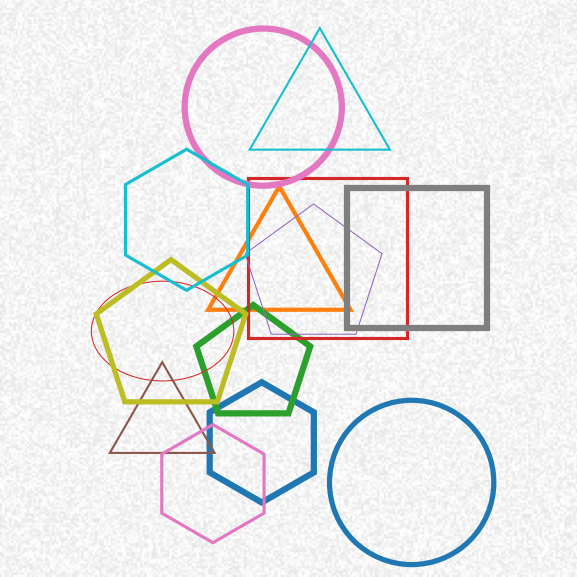[{"shape": "hexagon", "thickness": 3, "radius": 0.52, "center": [0.453, 0.233]}, {"shape": "circle", "thickness": 2.5, "radius": 0.71, "center": [0.713, 0.164]}, {"shape": "triangle", "thickness": 2, "radius": 0.71, "center": [0.484, 0.534]}, {"shape": "pentagon", "thickness": 3, "radius": 0.52, "center": [0.439, 0.367]}, {"shape": "square", "thickness": 1.5, "radius": 0.69, "center": [0.568, 0.552]}, {"shape": "oval", "thickness": 0.5, "radius": 0.62, "center": [0.282, 0.426]}, {"shape": "pentagon", "thickness": 0.5, "radius": 0.62, "center": [0.543, 0.521]}, {"shape": "triangle", "thickness": 1, "radius": 0.52, "center": [0.281, 0.267]}, {"shape": "circle", "thickness": 3, "radius": 0.68, "center": [0.456, 0.814]}, {"shape": "hexagon", "thickness": 1.5, "radius": 0.51, "center": [0.369, 0.162]}, {"shape": "square", "thickness": 3, "radius": 0.61, "center": [0.722, 0.553]}, {"shape": "pentagon", "thickness": 2.5, "radius": 0.68, "center": [0.296, 0.413]}, {"shape": "hexagon", "thickness": 1.5, "radius": 0.61, "center": [0.323, 0.619]}, {"shape": "triangle", "thickness": 1, "radius": 0.7, "center": [0.554, 0.81]}]